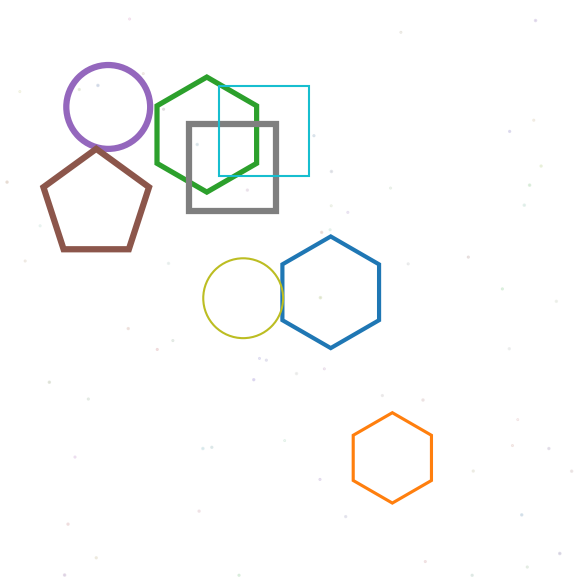[{"shape": "hexagon", "thickness": 2, "radius": 0.48, "center": [0.573, 0.493]}, {"shape": "hexagon", "thickness": 1.5, "radius": 0.39, "center": [0.679, 0.206]}, {"shape": "hexagon", "thickness": 2.5, "radius": 0.5, "center": [0.358, 0.766]}, {"shape": "circle", "thickness": 3, "radius": 0.36, "center": [0.187, 0.814]}, {"shape": "pentagon", "thickness": 3, "radius": 0.48, "center": [0.167, 0.645]}, {"shape": "square", "thickness": 3, "radius": 0.37, "center": [0.403, 0.709]}, {"shape": "circle", "thickness": 1, "radius": 0.35, "center": [0.421, 0.483]}, {"shape": "square", "thickness": 1, "radius": 0.39, "center": [0.457, 0.773]}]